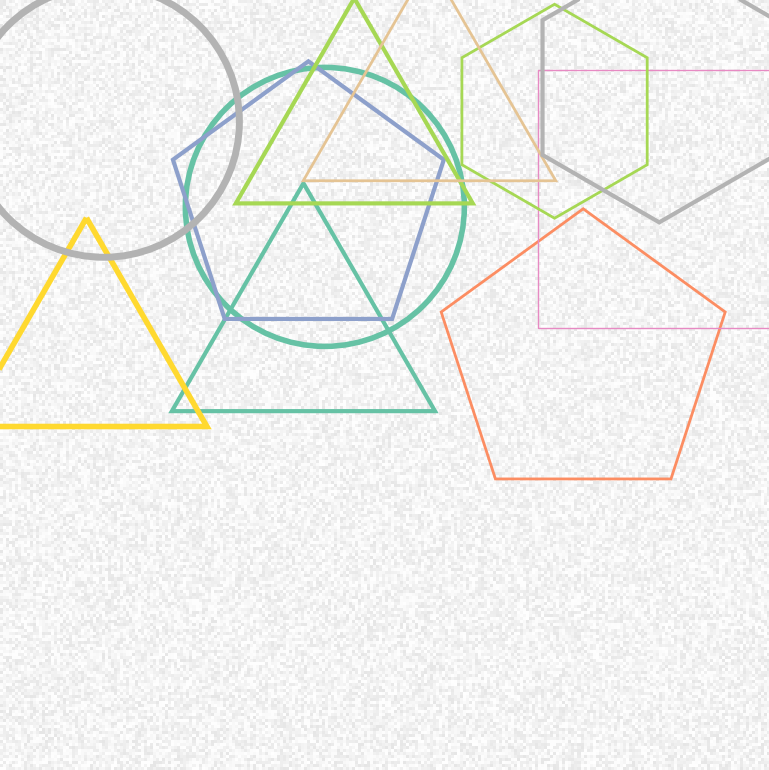[{"shape": "circle", "thickness": 2, "radius": 0.91, "center": [0.422, 0.731]}, {"shape": "triangle", "thickness": 1.5, "radius": 0.99, "center": [0.394, 0.565]}, {"shape": "pentagon", "thickness": 1, "radius": 0.97, "center": [0.757, 0.535]}, {"shape": "pentagon", "thickness": 1.5, "radius": 0.92, "center": [0.401, 0.735]}, {"shape": "square", "thickness": 0.5, "radius": 0.84, "center": [0.866, 0.741]}, {"shape": "triangle", "thickness": 1.5, "radius": 0.89, "center": [0.46, 0.825]}, {"shape": "hexagon", "thickness": 1, "radius": 0.69, "center": [0.72, 0.856]}, {"shape": "triangle", "thickness": 2, "radius": 0.9, "center": [0.112, 0.536]}, {"shape": "triangle", "thickness": 1, "radius": 0.95, "center": [0.558, 0.86]}, {"shape": "hexagon", "thickness": 1.5, "radius": 0.88, "center": [0.856, 0.886]}, {"shape": "circle", "thickness": 2.5, "radius": 0.88, "center": [0.135, 0.842]}]